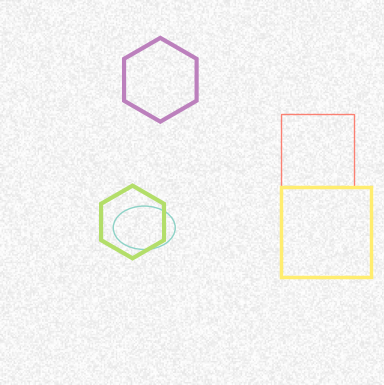[{"shape": "oval", "thickness": 1, "radius": 0.4, "center": [0.375, 0.408]}, {"shape": "square", "thickness": 1, "radius": 0.47, "center": [0.825, 0.609]}, {"shape": "hexagon", "thickness": 3, "radius": 0.47, "center": [0.344, 0.423]}, {"shape": "hexagon", "thickness": 3, "radius": 0.54, "center": [0.416, 0.793]}, {"shape": "square", "thickness": 2.5, "radius": 0.59, "center": [0.848, 0.398]}]